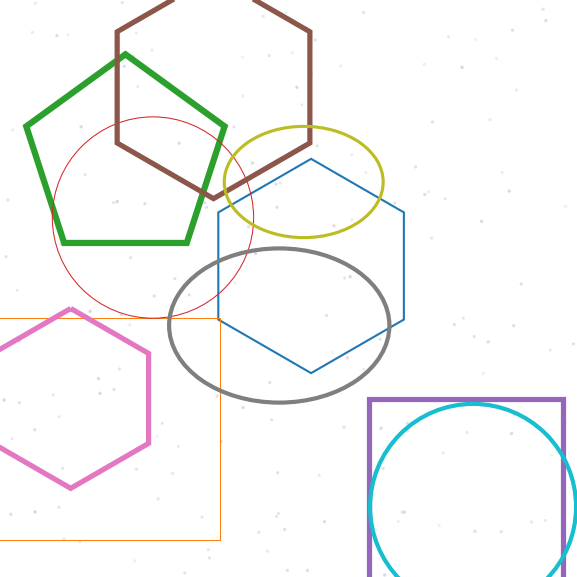[{"shape": "hexagon", "thickness": 1, "radius": 0.93, "center": [0.539, 0.539]}, {"shape": "square", "thickness": 0.5, "radius": 0.96, "center": [0.189, 0.256]}, {"shape": "pentagon", "thickness": 3, "radius": 0.9, "center": [0.217, 0.725]}, {"shape": "circle", "thickness": 0.5, "radius": 0.87, "center": [0.265, 0.622]}, {"shape": "square", "thickness": 2.5, "radius": 0.84, "center": [0.807, 0.14]}, {"shape": "hexagon", "thickness": 2.5, "radius": 0.96, "center": [0.37, 0.848]}, {"shape": "hexagon", "thickness": 2.5, "radius": 0.78, "center": [0.122, 0.309]}, {"shape": "oval", "thickness": 2, "radius": 0.95, "center": [0.484, 0.435]}, {"shape": "oval", "thickness": 1.5, "radius": 0.69, "center": [0.526, 0.684]}, {"shape": "circle", "thickness": 2, "radius": 0.89, "center": [0.819, 0.121]}]